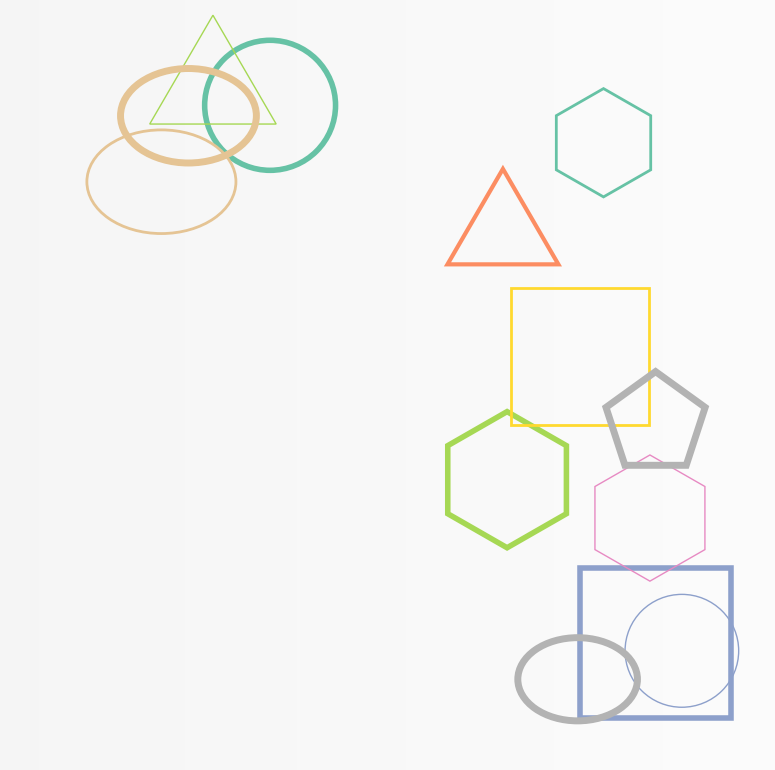[{"shape": "circle", "thickness": 2, "radius": 0.42, "center": [0.349, 0.863]}, {"shape": "hexagon", "thickness": 1, "radius": 0.35, "center": [0.779, 0.815]}, {"shape": "triangle", "thickness": 1.5, "radius": 0.41, "center": [0.649, 0.698]}, {"shape": "square", "thickness": 2, "radius": 0.49, "center": [0.846, 0.165]}, {"shape": "circle", "thickness": 0.5, "radius": 0.37, "center": [0.88, 0.155]}, {"shape": "hexagon", "thickness": 0.5, "radius": 0.41, "center": [0.839, 0.327]}, {"shape": "hexagon", "thickness": 2, "radius": 0.44, "center": [0.654, 0.377]}, {"shape": "triangle", "thickness": 0.5, "radius": 0.47, "center": [0.275, 0.886]}, {"shape": "square", "thickness": 1, "radius": 0.45, "center": [0.749, 0.538]}, {"shape": "oval", "thickness": 2.5, "radius": 0.44, "center": [0.243, 0.85]}, {"shape": "oval", "thickness": 1, "radius": 0.48, "center": [0.208, 0.764]}, {"shape": "oval", "thickness": 2.5, "radius": 0.39, "center": [0.745, 0.118]}, {"shape": "pentagon", "thickness": 2.5, "radius": 0.34, "center": [0.846, 0.45]}]